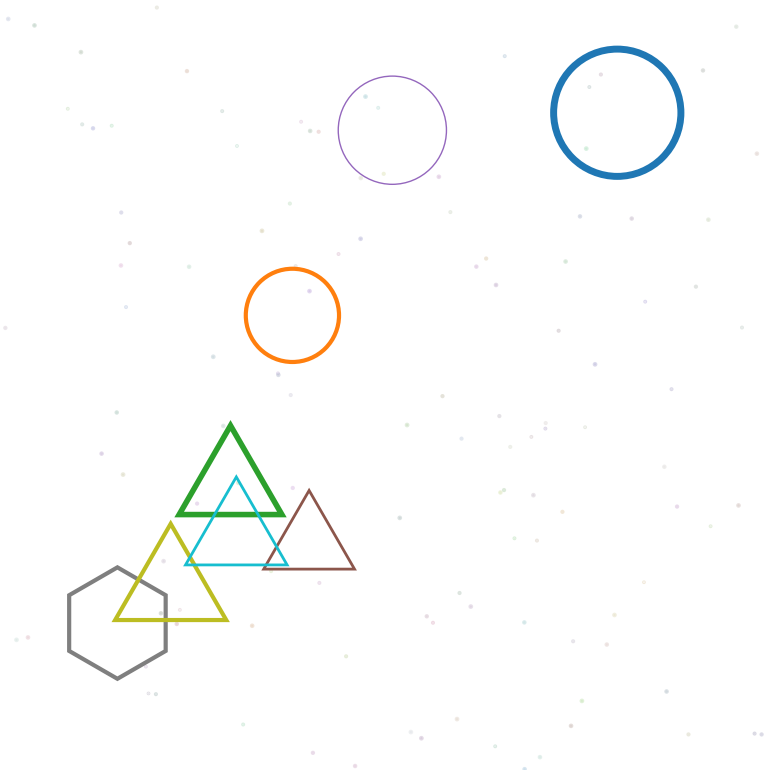[{"shape": "circle", "thickness": 2.5, "radius": 0.41, "center": [0.802, 0.854]}, {"shape": "circle", "thickness": 1.5, "radius": 0.3, "center": [0.38, 0.59]}, {"shape": "triangle", "thickness": 2, "radius": 0.39, "center": [0.299, 0.37]}, {"shape": "circle", "thickness": 0.5, "radius": 0.35, "center": [0.51, 0.831]}, {"shape": "triangle", "thickness": 1, "radius": 0.34, "center": [0.401, 0.295]}, {"shape": "hexagon", "thickness": 1.5, "radius": 0.36, "center": [0.152, 0.191]}, {"shape": "triangle", "thickness": 1.5, "radius": 0.42, "center": [0.222, 0.236]}, {"shape": "triangle", "thickness": 1, "radius": 0.38, "center": [0.307, 0.304]}]